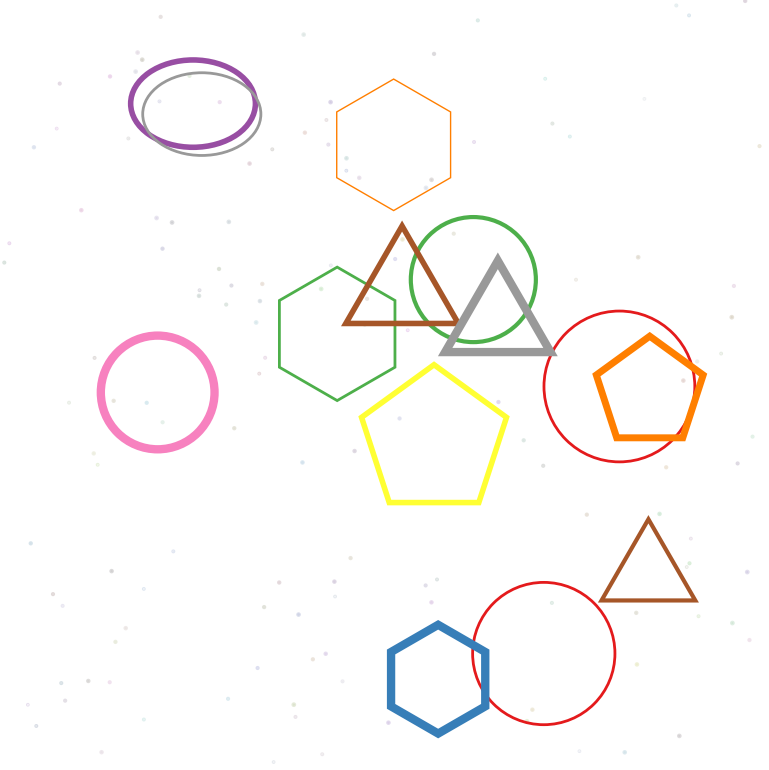[{"shape": "circle", "thickness": 1, "radius": 0.49, "center": [0.804, 0.498]}, {"shape": "circle", "thickness": 1, "radius": 0.46, "center": [0.706, 0.151]}, {"shape": "hexagon", "thickness": 3, "radius": 0.35, "center": [0.569, 0.118]}, {"shape": "circle", "thickness": 1.5, "radius": 0.41, "center": [0.615, 0.637]}, {"shape": "hexagon", "thickness": 1, "radius": 0.43, "center": [0.438, 0.566]}, {"shape": "oval", "thickness": 2, "radius": 0.41, "center": [0.251, 0.865]}, {"shape": "hexagon", "thickness": 0.5, "radius": 0.43, "center": [0.511, 0.812]}, {"shape": "pentagon", "thickness": 2.5, "radius": 0.36, "center": [0.844, 0.49]}, {"shape": "pentagon", "thickness": 2, "radius": 0.49, "center": [0.564, 0.427]}, {"shape": "triangle", "thickness": 1.5, "radius": 0.35, "center": [0.842, 0.255]}, {"shape": "triangle", "thickness": 2, "radius": 0.42, "center": [0.522, 0.622]}, {"shape": "circle", "thickness": 3, "radius": 0.37, "center": [0.205, 0.49]}, {"shape": "triangle", "thickness": 3, "radius": 0.4, "center": [0.647, 0.582]}, {"shape": "oval", "thickness": 1, "radius": 0.38, "center": [0.262, 0.852]}]